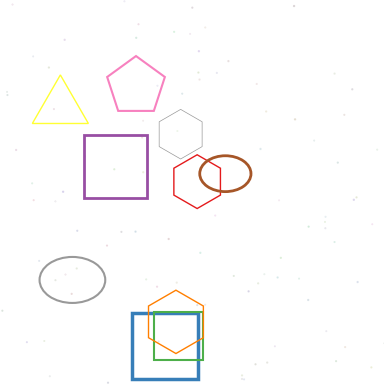[{"shape": "hexagon", "thickness": 1, "radius": 0.35, "center": [0.512, 0.528]}, {"shape": "square", "thickness": 2.5, "radius": 0.43, "center": [0.428, 0.1]}, {"shape": "square", "thickness": 1.5, "radius": 0.31, "center": [0.464, 0.127]}, {"shape": "square", "thickness": 2, "radius": 0.41, "center": [0.301, 0.568]}, {"shape": "hexagon", "thickness": 1, "radius": 0.41, "center": [0.457, 0.164]}, {"shape": "triangle", "thickness": 1, "radius": 0.42, "center": [0.157, 0.721]}, {"shape": "oval", "thickness": 2, "radius": 0.33, "center": [0.585, 0.549]}, {"shape": "pentagon", "thickness": 1.5, "radius": 0.39, "center": [0.353, 0.776]}, {"shape": "oval", "thickness": 1.5, "radius": 0.43, "center": [0.188, 0.273]}, {"shape": "hexagon", "thickness": 0.5, "radius": 0.32, "center": [0.469, 0.651]}]